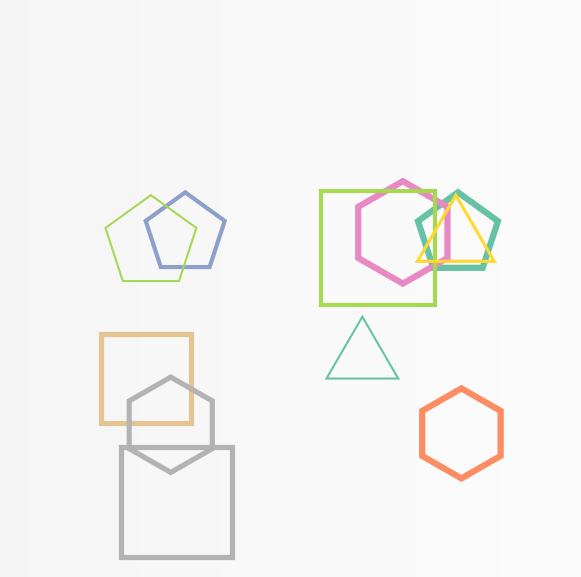[{"shape": "triangle", "thickness": 1, "radius": 0.36, "center": [0.623, 0.379]}, {"shape": "pentagon", "thickness": 3, "radius": 0.36, "center": [0.788, 0.594]}, {"shape": "hexagon", "thickness": 3, "radius": 0.39, "center": [0.794, 0.249]}, {"shape": "pentagon", "thickness": 2, "radius": 0.36, "center": [0.319, 0.595]}, {"shape": "hexagon", "thickness": 3, "radius": 0.44, "center": [0.693, 0.597]}, {"shape": "pentagon", "thickness": 1, "radius": 0.41, "center": [0.26, 0.579]}, {"shape": "square", "thickness": 2, "radius": 0.49, "center": [0.65, 0.57]}, {"shape": "triangle", "thickness": 1.5, "radius": 0.38, "center": [0.784, 0.585]}, {"shape": "square", "thickness": 2.5, "radius": 0.39, "center": [0.251, 0.343]}, {"shape": "square", "thickness": 2.5, "radius": 0.48, "center": [0.303, 0.129]}, {"shape": "hexagon", "thickness": 2.5, "radius": 0.41, "center": [0.294, 0.264]}]